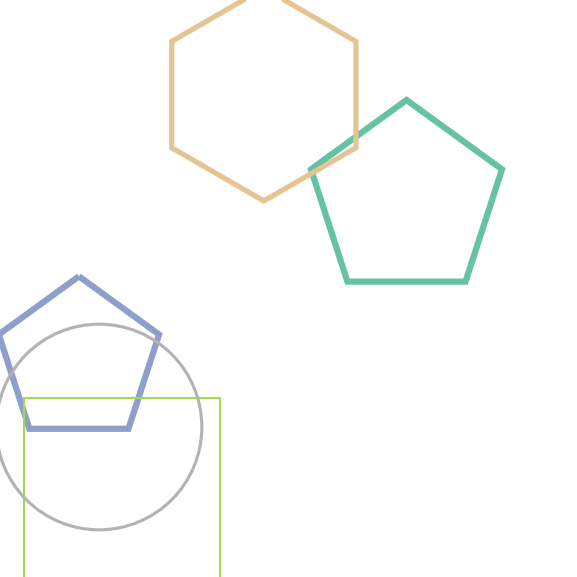[{"shape": "pentagon", "thickness": 3, "radius": 0.87, "center": [0.704, 0.652]}, {"shape": "pentagon", "thickness": 3, "radius": 0.73, "center": [0.137, 0.375]}, {"shape": "square", "thickness": 1, "radius": 0.85, "center": [0.211, 0.139]}, {"shape": "hexagon", "thickness": 2.5, "radius": 0.92, "center": [0.457, 0.835]}, {"shape": "circle", "thickness": 1.5, "radius": 0.89, "center": [0.171, 0.26]}]